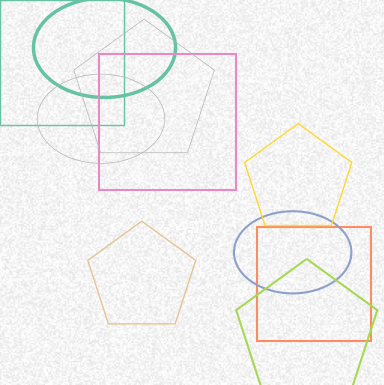[{"shape": "oval", "thickness": 2.5, "radius": 0.92, "center": [0.271, 0.876]}, {"shape": "square", "thickness": 1, "radius": 0.81, "center": [0.161, 0.837]}, {"shape": "square", "thickness": 1.5, "radius": 0.74, "center": [0.815, 0.263]}, {"shape": "oval", "thickness": 1.5, "radius": 0.76, "center": [0.76, 0.345]}, {"shape": "square", "thickness": 1.5, "radius": 0.89, "center": [0.435, 0.683]}, {"shape": "pentagon", "thickness": 1.5, "radius": 0.96, "center": [0.797, 0.135]}, {"shape": "pentagon", "thickness": 1, "radius": 0.73, "center": [0.775, 0.533]}, {"shape": "pentagon", "thickness": 1, "radius": 0.74, "center": [0.368, 0.278]}, {"shape": "oval", "thickness": 0.5, "radius": 0.83, "center": [0.262, 0.692]}, {"shape": "pentagon", "thickness": 0.5, "radius": 0.96, "center": [0.374, 0.759]}]